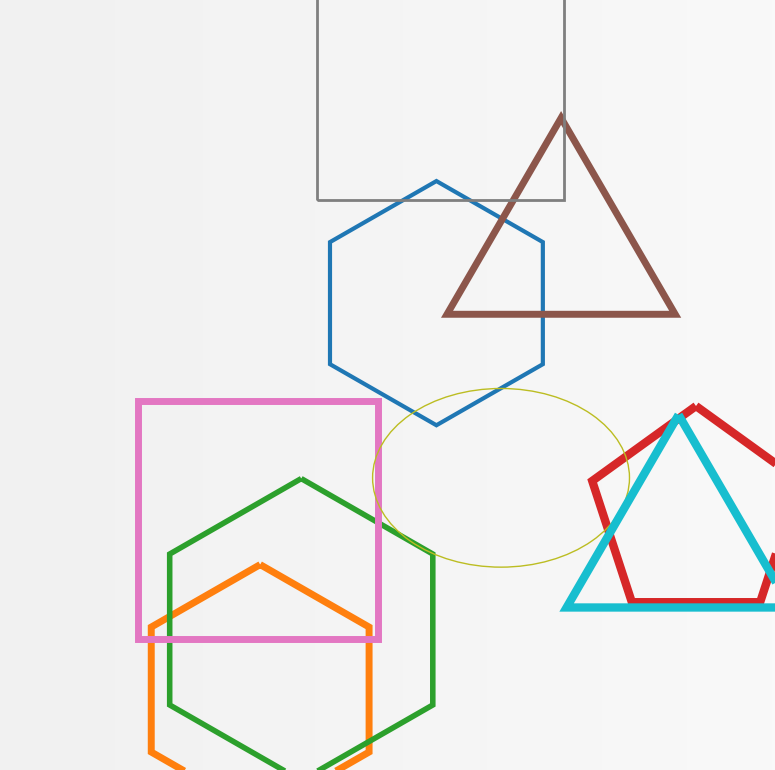[{"shape": "hexagon", "thickness": 1.5, "radius": 0.79, "center": [0.563, 0.606]}, {"shape": "hexagon", "thickness": 2.5, "radius": 0.81, "center": [0.336, 0.104]}, {"shape": "hexagon", "thickness": 2, "radius": 0.98, "center": [0.389, 0.182]}, {"shape": "pentagon", "thickness": 3, "radius": 0.7, "center": [0.898, 0.332]}, {"shape": "triangle", "thickness": 2.5, "radius": 0.85, "center": [0.724, 0.677]}, {"shape": "square", "thickness": 2.5, "radius": 0.77, "center": [0.333, 0.325]}, {"shape": "square", "thickness": 1, "radius": 0.79, "center": [0.568, 0.899]}, {"shape": "oval", "thickness": 0.5, "radius": 0.83, "center": [0.646, 0.379]}, {"shape": "triangle", "thickness": 3, "radius": 0.83, "center": [0.876, 0.294]}]